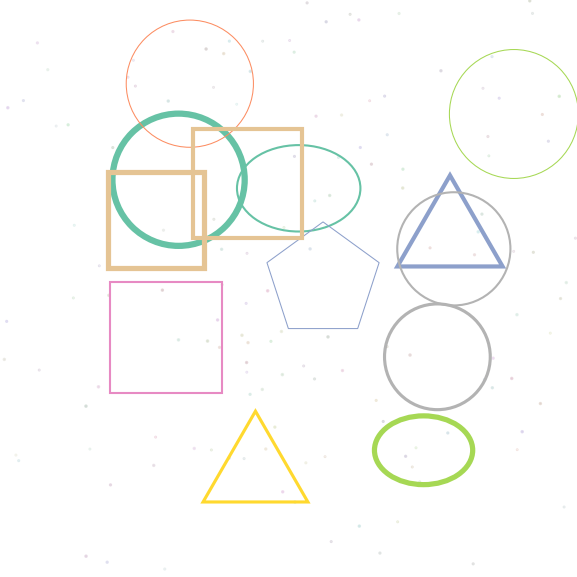[{"shape": "oval", "thickness": 1, "radius": 0.53, "center": [0.517, 0.673]}, {"shape": "circle", "thickness": 3, "radius": 0.57, "center": [0.309, 0.688]}, {"shape": "circle", "thickness": 0.5, "radius": 0.55, "center": [0.329, 0.854]}, {"shape": "triangle", "thickness": 2, "radius": 0.53, "center": [0.779, 0.59]}, {"shape": "pentagon", "thickness": 0.5, "radius": 0.51, "center": [0.559, 0.513]}, {"shape": "square", "thickness": 1, "radius": 0.48, "center": [0.287, 0.415]}, {"shape": "oval", "thickness": 2.5, "radius": 0.43, "center": [0.733, 0.219]}, {"shape": "circle", "thickness": 0.5, "radius": 0.56, "center": [0.89, 0.802]}, {"shape": "triangle", "thickness": 1.5, "radius": 0.52, "center": [0.442, 0.182]}, {"shape": "square", "thickness": 2, "radius": 0.47, "center": [0.428, 0.682]}, {"shape": "square", "thickness": 2.5, "radius": 0.41, "center": [0.271, 0.618]}, {"shape": "circle", "thickness": 1, "radius": 0.49, "center": [0.786, 0.568]}, {"shape": "circle", "thickness": 1.5, "radius": 0.46, "center": [0.757, 0.381]}]